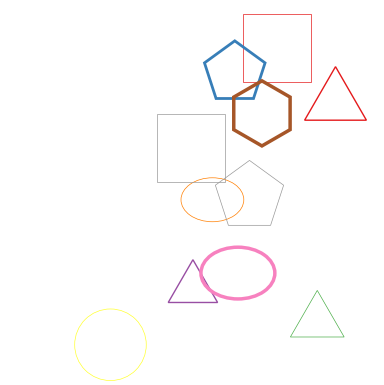[{"shape": "square", "thickness": 0.5, "radius": 0.44, "center": [0.72, 0.876]}, {"shape": "triangle", "thickness": 1, "radius": 0.46, "center": [0.871, 0.734]}, {"shape": "pentagon", "thickness": 2, "radius": 0.41, "center": [0.61, 0.811]}, {"shape": "triangle", "thickness": 0.5, "radius": 0.4, "center": [0.824, 0.165]}, {"shape": "triangle", "thickness": 1, "radius": 0.37, "center": [0.501, 0.251]}, {"shape": "oval", "thickness": 0.5, "radius": 0.41, "center": [0.552, 0.481]}, {"shape": "circle", "thickness": 0.5, "radius": 0.46, "center": [0.287, 0.104]}, {"shape": "hexagon", "thickness": 2.5, "radius": 0.42, "center": [0.68, 0.705]}, {"shape": "oval", "thickness": 2.5, "radius": 0.48, "center": [0.618, 0.291]}, {"shape": "square", "thickness": 0.5, "radius": 0.44, "center": [0.495, 0.615]}, {"shape": "pentagon", "thickness": 0.5, "radius": 0.47, "center": [0.648, 0.49]}]